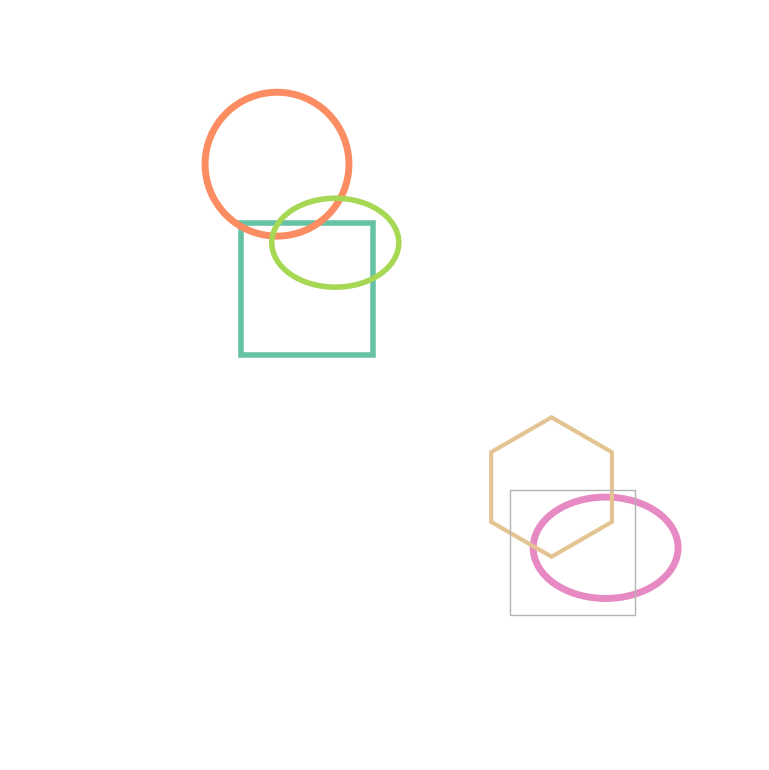[{"shape": "square", "thickness": 2, "radius": 0.43, "center": [0.398, 0.625]}, {"shape": "circle", "thickness": 2.5, "radius": 0.47, "center": [0.36, 0.787]}, {"shape": "oval", "thickness": 2.5, "radius": 0.47, "center": [0.787, 0.289]}, {"shape": "oval", "thickness": 2, "radius": 0.41, "center": [0.435, 0.685]}, {"shape": "hexagon", "thickness": 1.5, "radius": 0.45, "center": [0.716, 0.367]}, {"shape": "square", "thickness": 0.5, "radius": 0.41, "center": [0.744, 0.282]}]